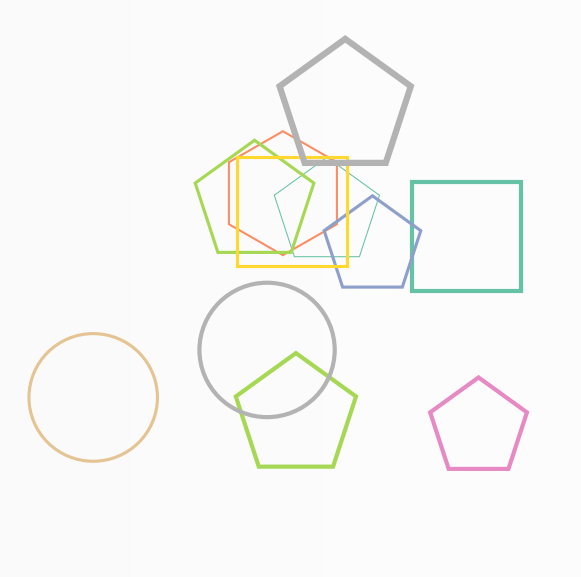[{"shape": "square", "thickness": 2, "radius": 0.47, "center": [0.803, 0.59]}, {"shape": "pentagon", "thickness": 0.5, "radius": 0.48, "center": [0.562, 0.632]}, {"shape": "hexagon", "thickness": 1, "radius": 0.54, "center": [0.487, 0.665]}, {"shape": "pentagon", "thickness": 1.5, "radius": 0.44, "center": [0.641, 0.573]}, {"shape": "pentagon", "thickness": 2, "radius": 0.44, "center": [0.823, 0.258]}, {"shape": "pentagon", "thickness": 1.5, "radius": 0.54, "center": [0.438, 0.649]}, {"shape": "pentagon", "thickness": 2, "radius": 0.54, "center": [0.509, 0.279]}, {"shape": "square", "thickness": 1.5, "radius": 0.47, "center": [0.503, 0.633]}, {"shape": "circle", "thickness": 1.5, "radius": 0.55, "center": [0.16, 0.311]}, {"shape": "circle", "thickness": 2, "radius": 0.58, "center": [0.459, 0.393]}, {"shape": "pentagon", "thickness": 3, "radius": 0.59, "center": [0.594, 0.813]}]